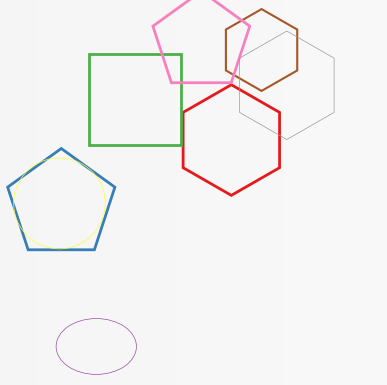[{"shape": "hexagon", "thickness": 2, "radius": 0.72, "center": [0.597, 0.636]}, {"shape": "pentagon", "thickness": 2, "radius": 0.73, "center": [0.158, 0.469]}, {"shape": "square", "thickness": 2, "radius": 0.6, "center": [0.348, 0.742]}, {"shape": "oval", "thickness": 0.5, "radius": 0.52, "center": [0.248, 0.1]}, {"shape": "circle", "thickness": 0.5, "radius": 0.59, "center": [0.153, 0.472]}, {"shape": "hexagon", "thickness": 1.5, "radius": 0.53, "center": [0.675, 0.87]}, {"shape": "pentagon", "thickness": 2, "radius": 0.66, "center": [0.52, 0.891]}, {"shape": "hexagon", "thickness": 0.5, "radius": 0.7, "center": [0.74, 0.779]}]